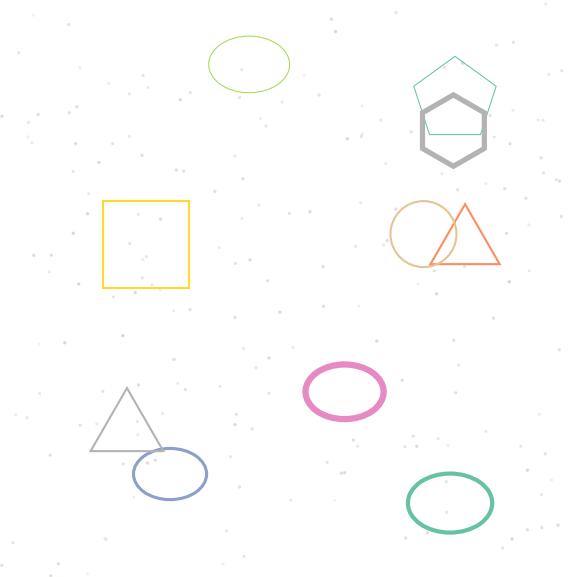[{"shape": "oval", "thickness": 2, "radius": 0.37, "center": [0.779, 0.128]}, {"shape": "pentagon", "thickness": 0.5, "radius": 0.37, "center": [0.788, 0.827]}, {"shape": "triangle", "thickness": 1, "radius": 0.35, "center": [0.805, 0.576]}, {"shape": "oval", "thickness": 1.5, "radius": 0.32, "center": [0.294, 0.178]}, {"shape": "oval", "thickness": 3, "radius": 0.34, "center": [0.597, 0.321]}, {"shape": "oval", "thickness": 0.5, "radius": 0.35, "center": [0.431, 0.888]}, {"shape": "square", "thickness": 1, "radius": 0.38, "center": [0.253, 0.576]}, {"shape": "circle", "thickness": 1, "radius": 0.29, "center": [0.733, 0.594]}, {"shape": "triangle", "thickness": 1, "radius": 0.36, "center": [0.22, 0.254]}, {"shape": "hexagon", "thickness": 2.5, "radius": 0.31, "center": [0.785, 0.773]}]